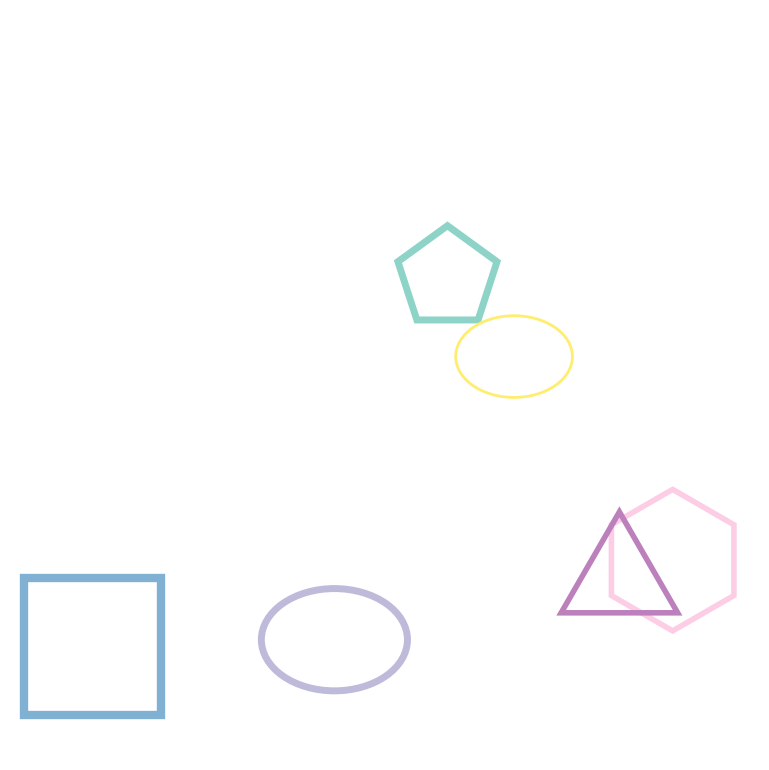[{"shape": "pentagon", "thickness": 2.5, "radius": 0.34, "center": [0.581, 0.639]}, {"shape": "oval", "thickness": 2.5, "radius": 0.47, "center": [0.434, 0.169]}, {"shape": "square", "thickness": 3, "radius": 0.44, "center": [0.12, 0.16]}, {"shape": "hexagon", "thickness": 2, "radius": 0.46, "center": [0.874, 0.273]}, {"shape": "triangle", "thickness": 2, "radius": 0.44, "center": [0.804, 0.248]}, {"shape": "oval", "thickness": 1, "radius": 0.38, "center": [0.668, 0.537]}]